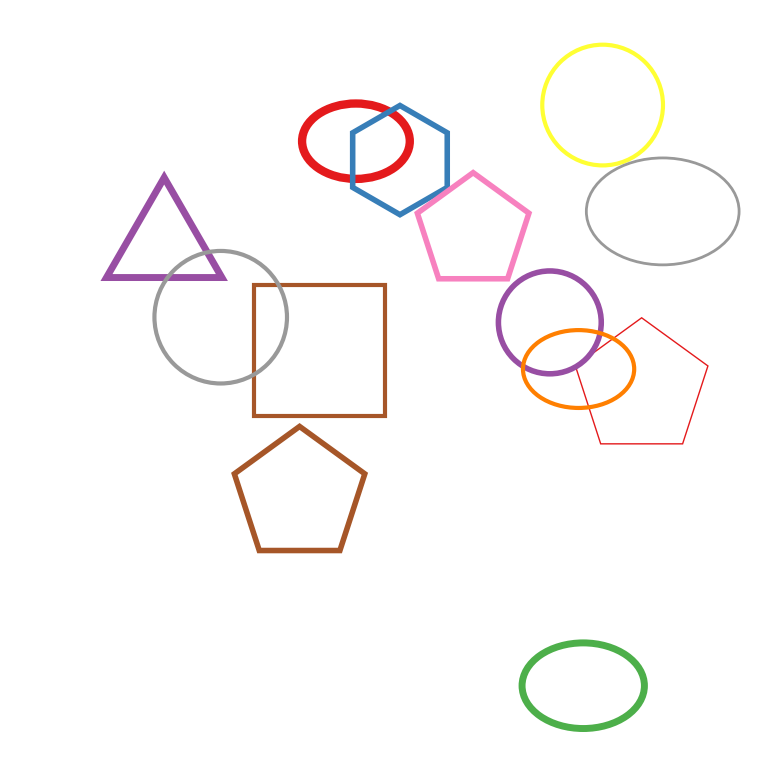[{"shape": "oval", "thickness": 3, "radius": 0.35, "center": [0.462, 0.817]}, {"shape": "pentagon", "thickness": 0.5, "radius": 0.45, "center": [0.833, 0.497]}, {"shape": "hexagon", "thickness": 2, "radius": 0.35, "center": [0.519, 0.792]}, {"shape": "oval", "thickness": 2.5, "radius": 0.4, "center": [0.757, 0.109]}, {"shape": "circle", "thickness": 2, "radius": 0.33, "center": [0.714, 0.581]}, {"shape": "triangle", "thickness": 2.5, "radius": 0.43, "center": [0.213, 0.683]}, {"shape": "oval", "thickness": 1.5, "radius": 0.36, "center": [0.751, 0.521]}, {"shape": "circle", "thickness": 1.5, "radius": 0.39, "center": [0.783, 0.864]}, {"shape": "square", "thickness": 1.5, "radius": 0.43, "center": [0.415, 0.544]}, {"shape": "pentagon", "thickness": 2, "radius": 0.45, "center": [0.389, 0.357]}, {"shape": "pentagon", "thickness": 2, "radius": 0.38, "center": [0.614, 0.7]}, {"shape": "oval", "thickness": 1, "radius": 0.5, "center": [0.861, 0.725]}, {"shape": "circle", "thickness": 1.5, "radius": 0.43, "center": [0.287, 0.588]}]